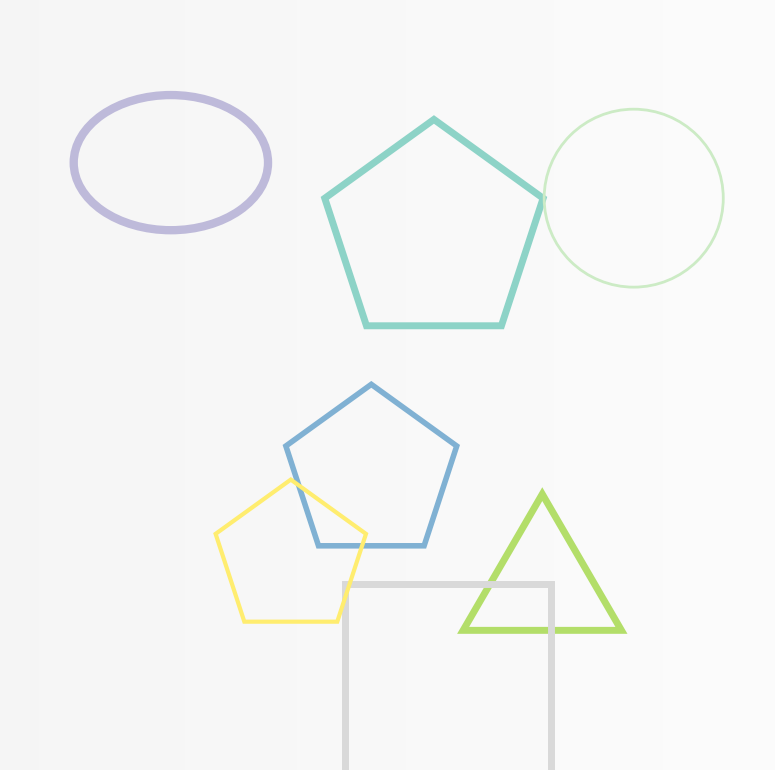[{"shape": "pentagon", "thickness": 2.5, "radius": 0.74, "center": [0.56, 0.697]}, {"shape": "oval", "thickness": 3, "radius": 0.63, "center": [0.22, 0.789]}, {"shape": "pentagon", "thickness": 2, "radius": 0.58, "center": [0.479, 0.385]}, {"shape": "triangle", "thickness": 2.5, "radius": 0.59, "center": [0.7, 0.24]}, {"shape": "square", "thickness": 2.5, "radius": 0.67, "center": [0.578, 0.109]}, {"shape": "circle", "thickness": 1, "radius": 0.58, "center": [0.818, 0.743]}, {"shape": "pentagon", "thickness": 1.5, "radius": 0.51, "center": [0.375, 0.275]}]